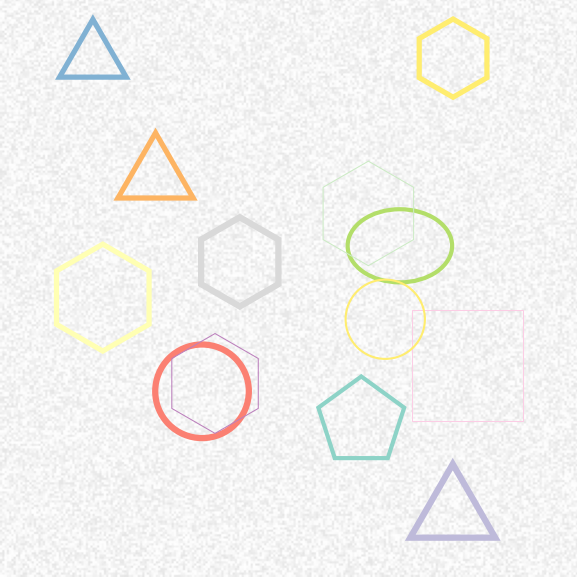[{"shape": "pentagon", "thickness": 2, "radius": 0.39, "center": [0.626, 0.269]}, {"shape": "hexagon", "thickness": 2.5, "radius": 0.46, "center": [0.178, 0.484]}, {"shape": "triangle", "thickness": 3, "radius": 0.42, "center": [0.784, 0.111]}, {"shape": "circle", "thickness": 3, "radius": 0.41, "center": [0.35, 0.322]}, {"shape": "triangle", "thickness": 2.5, "radius": 0.33, "center": [0.161, 0.899]}, {"shape": "triangle", "thickness": 2.5, "radius": 0.38, "center": [0.269, 0.694]}, {"shape": "oval", "thickness": 2, "radius": 0.45, "center": [0.692, 0.574]}, {"shape": "square", "thickness": 0.5, "radius": 0.48, "center": [0.81, 0.366]}, {"shape": "hexagon", "thickness": 3, "radius": 0.39, "center": [0.415, 0.546]}, {"shape": "hexagon", "thickness": 0.5, "radius": 0.43, "center": [0.372, 0.335]}, {"shape": "hexagon", "thickness": 0.5, "radius": 0.45, "center": [0.638, 0.63]}, {"shape": "circle", "thickness": 1, "radius": 0.34, "center": [0.667, 0.446]}, {"shape": "hexagon", "thickness": 2.5, "radius": 0.34, "center": [0.785, 0.898]}]